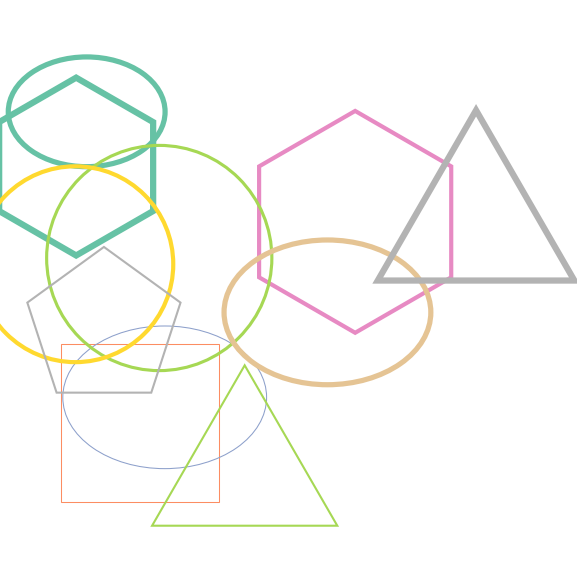[{"shape": "hexagon", "thickness": 3, "radius": 0.77, "center": [0.132, 0.711]}, {"shape": "oval", "thickness": 2.5, "radius": 0.68, "center": [0.15, 0.806]}, {"shape": "square", "thickness": 0.5, "radius": 0.68, "center": [0.243, 0.266]}, {"shape": "oval", "thickness": 0.5, "radius": 0.88, "center": [0.285, 0.311]}, {"shape": "hexagon", "thickness": 2, "radius": 0.96, "center": [0.615, 0.615]}, {"shape": "circle", "thickness": 1.5, "radius": 0.97, "center": [0.276, 0.552]}, {"shape": "triangle", "thickness": 1, "radius": 0.93, "center": [0.424, 0.181]}, {"shape": "circle", "thickness": 2, "radius": 0.85, "center": [0.13, 0.542]}, {"shape": "oval", "thickness": 2.5, "radius": 0.9, "center": [0.567, 0.458]}, {"shape": "pentagon", "thickness": 1, "radius": 0.7, "center": [0.18, 0.432]}, {"shape": "triangle", "thickness": 3, "radius": 0.98, "center": [0.824, 0.612]}]